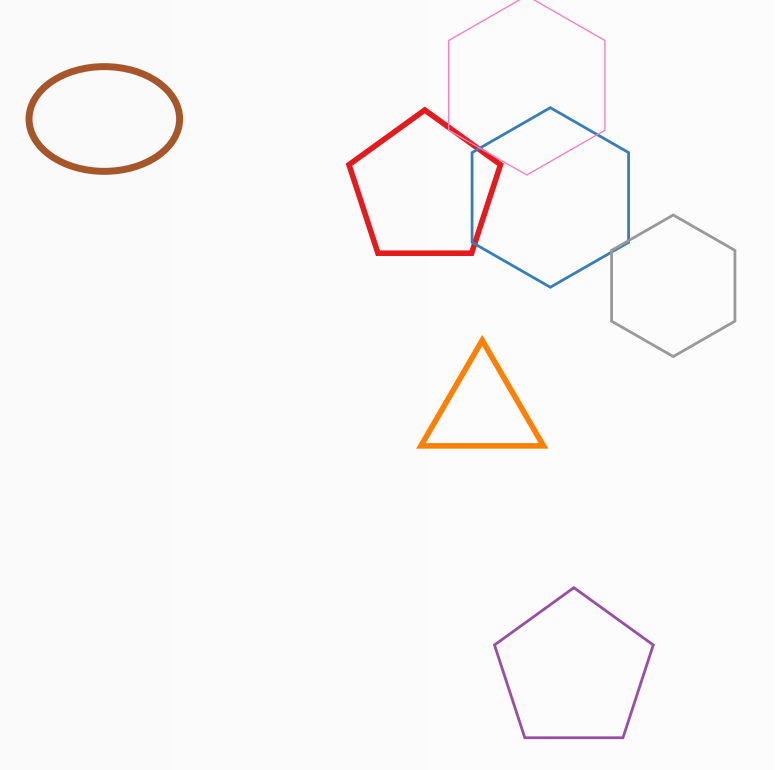[{"shape": "pentagon", "thickness": 2, "radius": 0.51, "center": [0.548, 0.754]}, {"shape": "hexagon", "thickness": 1, "radius": 0.58, "center": [0.71, 0.744]}, {"shape": "pentagon", "thickness": 1, "radius": 0.54, "center": [0.74, 0.129]}, {"shape": "triangle", "thickness": 2, "radius": 0.46, "center": [0.622, 0.467]}, {"shape": "oval", "thickness": 2.5, "radius": 0.49, "center": [0.135, 0.845]}, {"shape": "hexagon", "thickness": 0.5, "radius": 0.58, "center": [0.68, 0.889]}, {"shape": "hexagon", "thickness": 1, "radius": 0.46, "center": [0.869, 0.629]}]